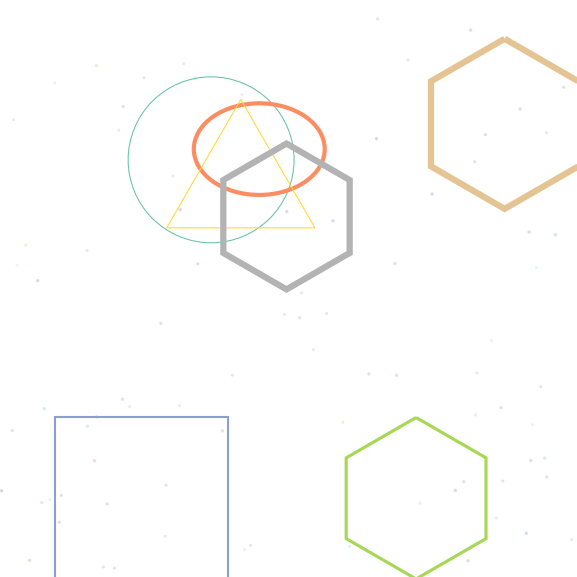[{"shape": "circle", "thickness": 0.5, "radius": 0.72, "center": [0.366, 0.722]}, {"shape": "oval", "thickness": 2, "radius": 0.57, "center": [0.449, 0.741]}, {"shape": "square", "thickness": 1, "radius": 0.75, "center": [0.245, 0.127]}, {"shape": "hexagon", "thickness": 1.5, "radius": 0.7, "center": [0.72, 0.136]}, {"shape": "triangle", "thickness": 0.5, "radius": 0.74, "center": [0.417, 0.679]}, {"shape": "hexagon", "thickness": 3, "radius": 0.74, "center": [0.874, 0.785]}, {"shape": "hexagon", "thickness": 3, "radius": 0.63, "center": [0.496, 0.624]}]